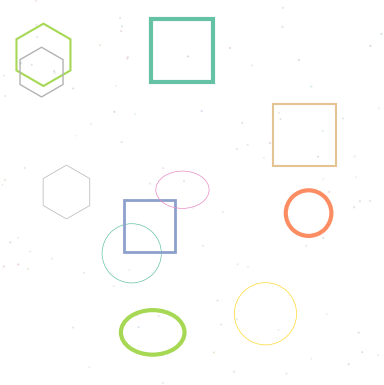[{"shape": "square", "thickness": 3, "radius": 0.4, "center": [0.472, 0.869]}, {"shape": "circle", "thickness": 0.5, "radius": 0.38, "center": [0.342, 0.342]}, {"shape": "circle", "thickness": 3, "radius": 0.3, "center": [0.801, 0.446]}, {"shape": "square", "thickness": 2, "radius": 0.34, "center": [0.388, 0.414]}, {"shape": "oval", "thickness": 0.5, "radius": 0.35, "center": [0.474, 0.507]}, {"shape": "oval", "thickness": 3, "radius": 0.41, "center": [0.397, 0.137]}, {"shape": "hexagon", "thickness": 1.5, "radius": 0.4, "center": [0.113, 0.858]}, {"shape": "circle", "thickness": 0.5, "radius": 0.4, "center": [0.69, 0.185]}, {"shape": "square", "thickness": 1.5, "radius": 0.41, "center": [0.792, 0.649]}, {"shape": "hexagon", "thickness": 1, "radius": 0.32, "center": [0.108, 0.813]}, {"shape": "hexagon", "thickness": 0.5, "radius": 0.35, "center": [0.173, 0.501]}]